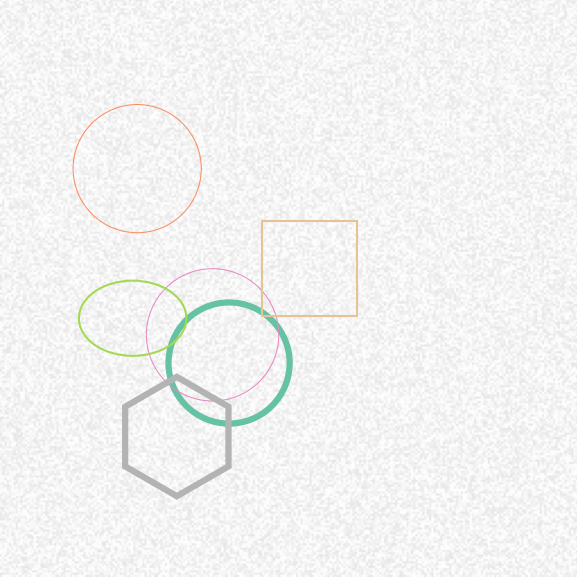[{"shape": "circle", "thickness": 3, "radius": 0.52, "center": [0.397, 0.371]}, {"shape": "circle", "thickness": 0.5, "radius": 0.55, "center": [0.238, 0.707]}, {"shape": "circle", "thickness": 0.5, "radius": 0.57, "center": [0.368, 0.419]}, {"shape": "oval", "thickness": 1, "radius": 0.47, "center": [0.23, 0.448]}, {"shape": "square", "thickness": 1, "radius": 0.41, "center": [0.535, 0.534]}, {"shape": "hexagon", "thickness": 3, "radius": 0.52, "center": [0.306, 0.243]}]